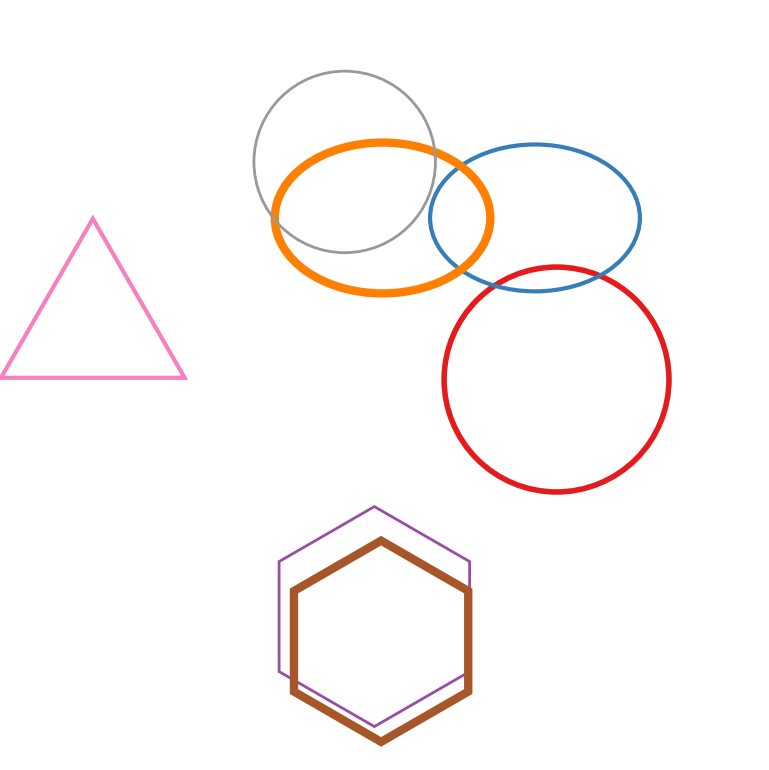[{"shape": "circle", "thickness": 2, "radius": 0.73, "center": [0.723, 0.507]}, {"shape": "oval", "thickness": 1.5, "radius": 0.68, "center": [0.695, 0.717]}, {"shape": "hexagon", "thickness": 1, "radius": 0.71, "center": [0.486, 0.199]}, {"shape": "oval", "thickness": 3, "radius": 0.7, "center": [0.497, 0.717]}, {"shape": "hexagon", "thickness": 3, "radius": 0.65, "center": [0.495, 0.167]}, {"shape": "triangle", "thickness": 1.5, "radius": 0.69, "center": [0.121, 0.578]}, {"shape": "circle", "thickness": 1, "radius": 0.59, "center": [0.448, 0.79]}]